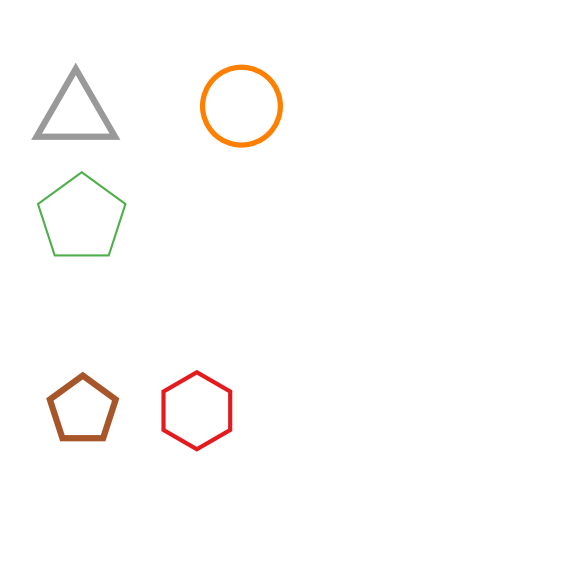[{"shape": "hexagon", "thickness": 2, "radius": 0.33, "center": [0.341, 0.288]}, {"shape": "pentagon", "thickness": 1, "radius": 0.4, "center": [0.142, 0.621]}, {"shape": "circle", "thickness": 2.5, "radius": 0.34, "center": [0.418, 0.815]}, {"shape": "pentagon", "thickness": 3, "radius": 0.3, "center": [0.143, 0.289]}, {"shape": "triangle", "thickness": 3, "radius": 0.39, "center": [0.131, 0.802]}]